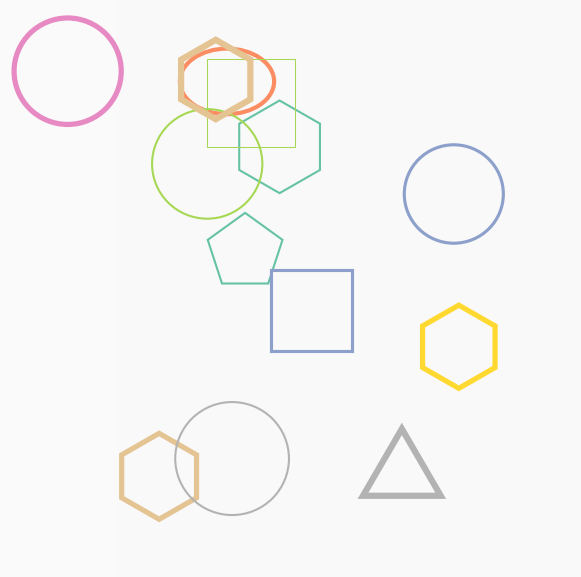[{"shape": "hexagon", "thickness": 1, "radius": 0.4, "center": [0.481, 0.745]}, {"shape": "pentagon", "thickness": 1, "radius": 0.34, "center": [0.422, 0.563]}, {"shape": "oval", "thickness": 2, "radius": 0.41, "center": [0.391, 0.858]}, {"shape": "square", "thickness": 1.5, "radius": 0.35, "center": [0.536, 0.462]}, {"shape": "circle", "thickness": 1.5, "radius": 0.43, "center": [0.781, 0.663]}, {"shape": "circle", "thickness": 2.5, "radius": 0.46, "center": [0.116, 0.876]}, {"shape": "circle", "thickness": 1, "radius": 0.47, "center": [0.356, 0.715]}, {"shape": "square", "thickness": 0.5, "radius": 0.38, "center": [0.432, 0.821]}, {"shape": "hexagon", "thickness": 2.5, "radius": 0.36, "center": [0.789, 0.399]}, {"shape": "hexagon", "thickness": 3, "radius": 0.34, "center": [0.371, 0.861]}, {"shape": "hexagon", "thickness": 2.5, "radius": 0.37, "center": [0.274, 0.174]}, {"shape": "circle", "thickness": 1, "radius": 0.49, "center": [0.399, 0.205]}, {"shape": "triangle", "thickness": 3, "radius": 0.39, "center": [0.691, 0.179]}]